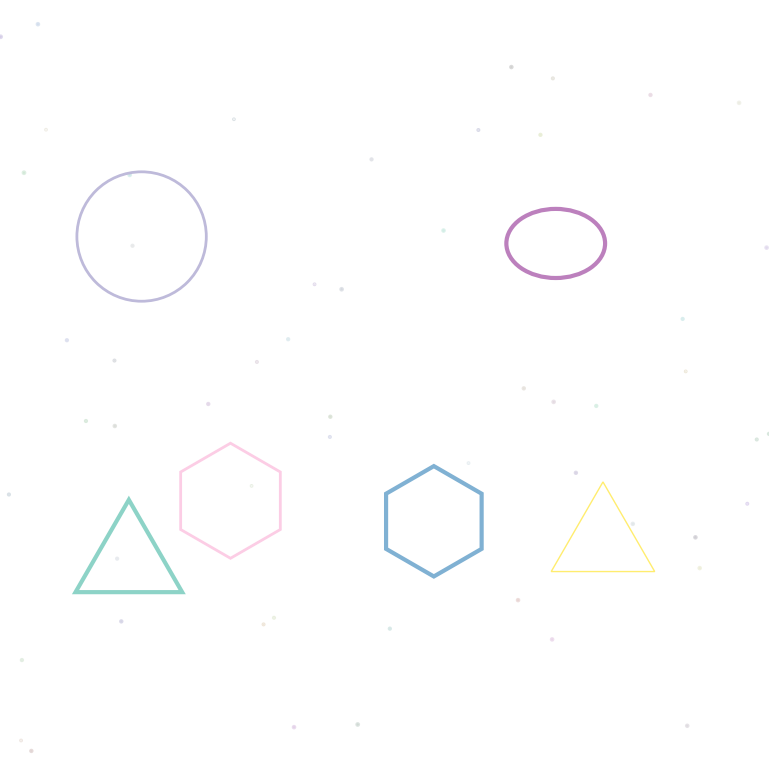[{"shape": "triangle", "thickness": 1.5, "radius": 0.4, "center": [0.167, 0.271]}, {"shape": "circle", "thickness": 1, "radius": 0.42, "center": [0.184, 0.693]}, {"shape": "hexagon", "thickness": 1.5, "radius": 0.36, "center": [0.563, 0.323]}, {"shape": "hexagon", "thickness": 1, "radius": 0.37, "center": [0.299, 0.35]}, {"shape": "oval", "thickness": 1.5, "radius": 0.32, "center": [0.722, 0.684]}, {"shape": "triangle", "thickness": 0.5, "radius": 0.39, "center": [0.783, 0.297]}]